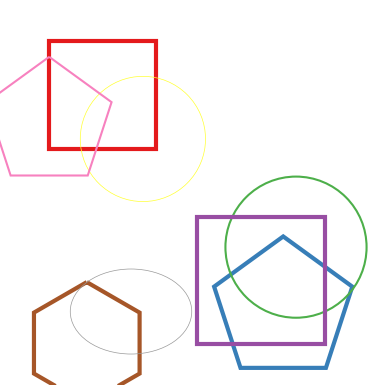[{"shape": "square", "thickness": 3, "radius": 0.7, "center": [0.266, 0.753]}, {"shape": "pentagon", "thickness": 3, "radius": 0.94, "center": [0.736, 0.197]}, {"shape": "circle", "thickness": 1.5, "radius": 0.92, "center": [0.769, 0.358]}, {"shape": "square", "thickness": 3, "radius": 0.83, "center": [0.678, 0.271]}, {"shape": "circle", "thickness": 0.5, "radius": 0.81, "center": [0.371, 0.639]}, {"shape": "hexagon", "thickness": 3, "radius": 0.79, "center": [0.225, 0.109]}, {"shape": "pentagon", "thickness": 1.5, "radius": 0.85, "center": [0.128, 0.682]}, {"shape": "oval", "thickness": 0.5, "radius": 0.79, "center": [0.34, 0.191]}]